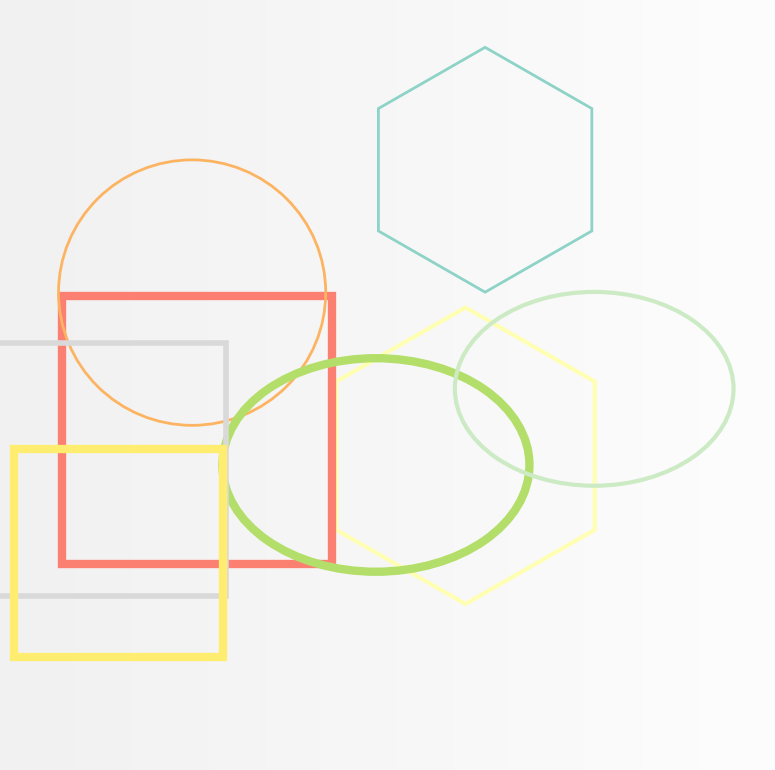[{"shape": "hexagon", "thickness": 1, "radius": 0.79, "center": [0.626, 0.78]}, {"shape": "hexagon", "thickness": 1.5, "radius": 0.96, "center": [0.601, 0.408]}, {"shape": "square", "thickness": 3, "radius": 0.87, "center": [0.254, 0.442]}, {"shape": "circle", "thickness": 1, "radius": 0.86, "center": [0.248, 0.62]}, {"shape": "oval", "thickness": 3, "radius": 0.99, "center": [0.485, 0.396]}, {"shape": "square", "thickness": 2, "radius": 0.82, "center": [0.128, 0.391]}, {"shape": "oval", "thickness": 1.5, "radius": 0.9, "center": [0.767, 0.495]}, {"shape": "square", "thickness": 3, "radius": 0.67, "center": [0.153, 0.282]}]